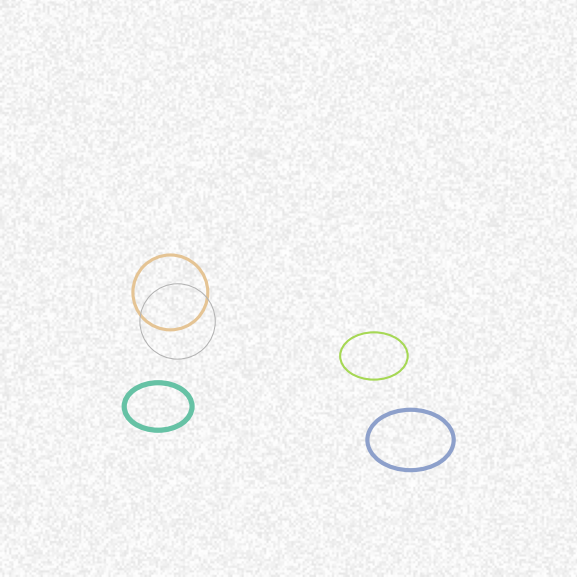[{"shape": "oval", "thickness": 2.5, "radius": 0.29, "center": [0.274, 0.295]}, {"shape": "oval", "thickness": 2, "radius": 0.37, "center": [0.711, 0.237]}, {"shape": "oval", "thickness": 1, "radius": 0.29, "center": [0.647, 0.383]}, {"shape": "circle", "thickness": 1.5, "radius": 0.32, "center": [0.295, 0.493]}, {"shape": "circle", "thickness": 0.5, "radius": 0.33, "center": [0.307, 0.442]}]